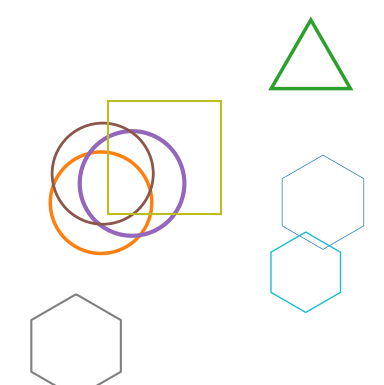[{"shape": "hexagon", "thickness": 0.5, "radius": 0.61, "center": [0.839, 0.475]}, {"shape": "circle", "thickness": 2.5, "radius": 0.66, "center": [0.262, 0.473]}, {"shape": "triangle", "thickness": 2.5, "radius": 0.59, "center": [0.807, 0.829]}, {"shape": "circle", "thickness": 3, "radius": 0.68, "center": [0.343, 0.524]}, {"shape": "circle", "thickness": 2, "radius": 0.66, "center": [0.267, 0.549]}, {"shape": "hexagon", "thickness": 1.5, "radius": 0.67, "center": [0.198, 0.102]}, {"shape": "square", "thickness": 1.5, "radius": 0.73, "center": [0.426, 0.591]}, {"shape": "hexagon", "thickness": 1, "radius": 0.52, "center": [0.794, 0.293]}]